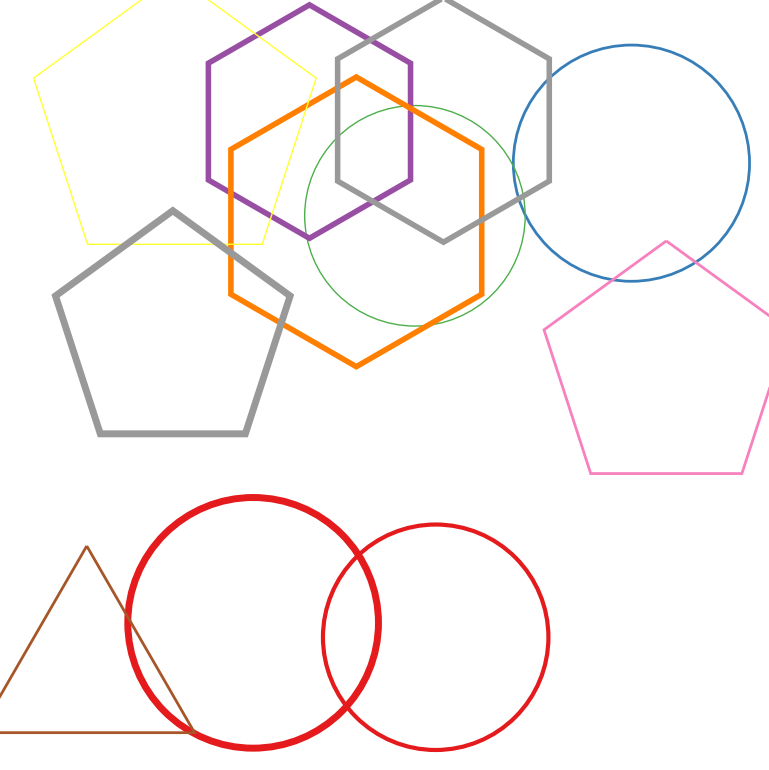[{"shape": "circle", "thickness": 2.5, "radius": 0.81, "center": [0.329, 0.191]}, {"shape": "circle", "thickness": 1.5, "radius": 0.73, "center": [0.566, 0.172]}, {"shape": "circle", "thickness": 1, "radius": 0.77, "center": [0.82, 0.788]}, {"shape": "circle", "thickness": 0.5, "radius": 0.72, "center": [0.539, 0.72]}, {"shape": "hexagon", "thickness": 2, "radius": 0.76, "center": [0.402, 0.842]}, {"shape": "hexagon", "thickness": 2, "radius": 0.94, "center": [0.463, 0.712]}, {"shape": "pentagon", "thickness": 0.5, "radius": 0.96, "center": [0.227, 0.839]}, {"shape": "triangle", "thickness": 1, "radius": 0.81, "center": [0.113, 0.129]}, {"shape": "pentagon", "thickness": 1, "radius": 0.84, "center": [0.865, 0.52]}, {"shape": "pentagon", "thickness": 2.5, "radius": 0.8, "center": [0.224, 0.566]}, {"shape": "hexagon", "thickness": 2, "radius": 0.79, "center": [0.576, 0.844]}]